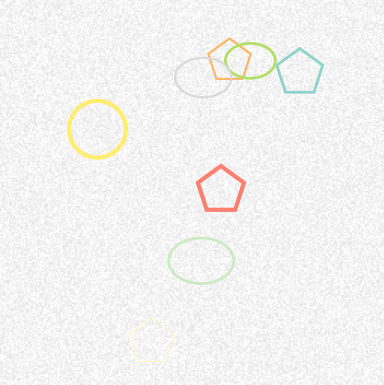[{"shape": "pentagon", "thickness": 2, "radius": 0.31, "center": [0.779, 0.811]}, {"shape": "pentagon", "thickness": 0.5, "radius": 0.31, "center": [0.394, 0.112]}, {"shape": "pentagon", "thickness": 3, "radius": 0.31, "center": [0.574, 0.506]}, {"shape": "pentagon", "thickness": 1.5, "radius": 0.29, "center": [0.596, 0.842]}, {"shape": "oval", "thickness": 2, "radius": 0.32, "center": [0.65, 0.842]}, {"shape": "oval", "thickness": 1.5, "radius": 0.36, "center": [0.528, 0.799]}, {"shape": "oval", "thickness": 2, "radius": 0.42, "center": [0.523, 0.323]}, {"shape": "circle", "thickness": 3, "radius": 0.37, "center": [0.253, 0.664]}]